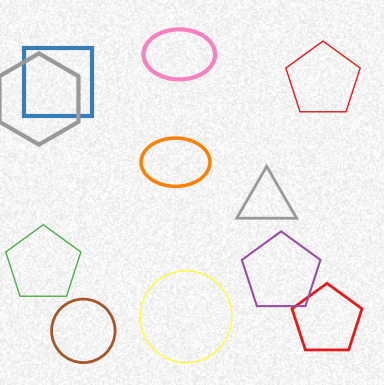[{"shape": "pentagon", "thickness": 1, "radius": 0.51, "center": [0.839, 0.792]}, {"shape": "pentagon", "thickness": 2, "radius": 0.48, "center": [0.849, 0.168]}, {"shape": "square", "thickness": 3, "radius": 0.45, "center": [0.15, 0.787]}, {"shape": "pentagon", "thickness": 1, "radius": 0.51, "center": [0.112, 0.314]}, {"shape": "pentagon", "thickness": 1.5, "radius": 0.54, "center": [0.73, 0.292]}, {"shape": "oval", "thickness": 2.5, "radius": 0.45, "center": [0.456, 0.579]}, {"shape": "circle", "thickness": 1, "radius": 0.6, "center": [0.483, 0.177]}, {"shape": "circle", "thickness": 2, "radius": 0.41, "center": [0.216, 0.141]}, {"shape": "oval", "thickness": 3, "radius": 0.46, "center": [0.466, 0.859]}, {"shape": "hexagon", "thickness": 3, "radius": 0.59, "center": [0.101, 0.743]}, {"shape": "triangle", "thickness": 2, "radius": 0.45, "center": [0.693, 0.478]}]